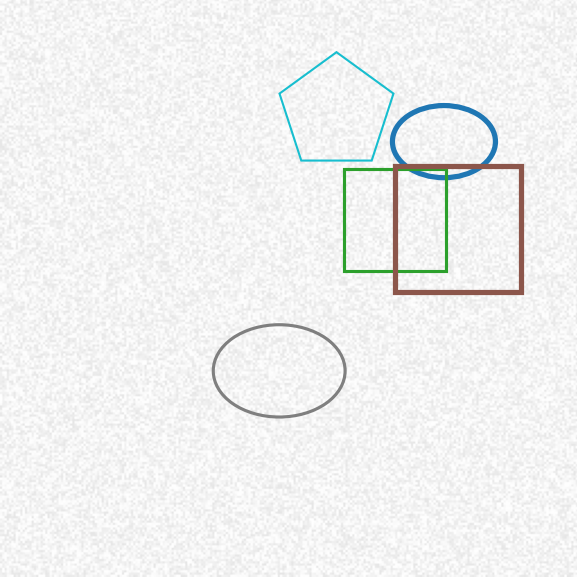[{"shape": "oval", "thickness": 2.5, "radius": 0.45, "center": [0.769, 0.754]}, {"shape": "square", "thickness": 1.5, "radius": 0.44, "center": [0.684, 0.617]}, {"shape": "square", "thickness": 2.5, "radius": 0.54, "center": [0.793, 0.603]}, {"shape": "oval", "thickness": 1.5, "radius": 0.57, "center": [0.483, 0.357]}, {"shape": "pentagon", "thickness": 1, "radius": 0.52, "center": [0.583, 0.805]}]